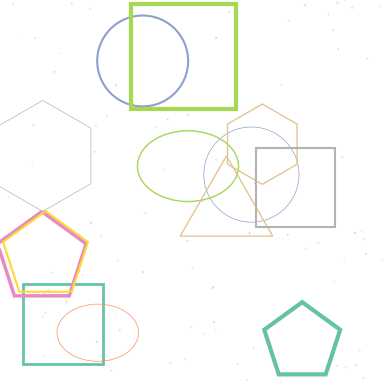[{"shape": "square", "thickness": 2, "radius": 0.52, "center": [0.164, 0.16]}, {"shape": "pentagon", "thickness": 3, "radius": 0.52, "center": [0.785, 0.111]}, {"shape": "oval", "thickness": 0.5, "radius": 0.53, "center": [0.254, 0.136]}, {"shape": "circle", "thickness": 0.5, "radius": 0.62, "center": [0.653, 0.547]}, {"shape": "circle", "thickness": 1.5, "radius": 0.59, "center": [0.371, 0.842]}, {"shape": "pentagon", "thickness": 2.5, "radius": 0.61, "center": [0.109, 0.329]}, {"shape": "square", "thickness": 3, "radius": 0.69, "center": [0.477, 0.853]}, {"shape": "oval", "thickness": 1, "radius": 0.66, "center": [0.488, 0.568]}, {"shape": "pentagon", "thickness": 1.5, "radius": 0.58, "center": [0.118, 0.336]}, {"shape": "triangle", "thickness": 1, "radius": 0.69, "center": [0.588, 0.456]}, {"shape": "hexagon", "thickness": 1, "radius": 0.52, "center": [0.681, 0.626]}, {"shape": "square", "thickness": 1.5, "radius": 0.51, "center": [0.768, 0.512]}, {"shape": "hexagon", "thickness": 0.5, "radius": 0.72, "center": [0.111, 0.595]}]